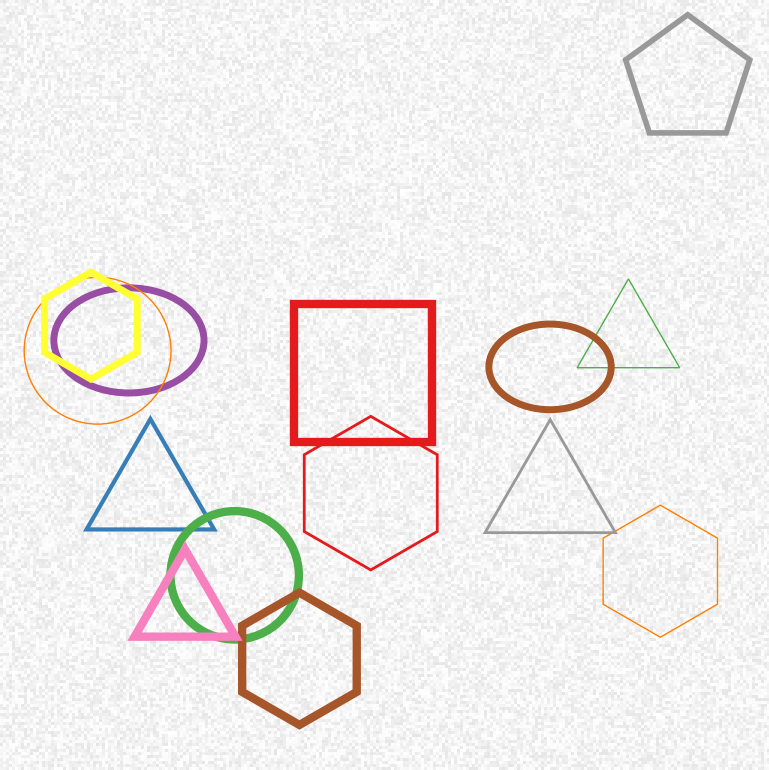[{"shape": "square", "thickness": 3, "radius": 0.45, "center": [0.472, 0.516]}, {"shape": "hexagon", "thickness": 1, "radius": 0.5, "center": [0.482, 0.36]}, {"shape": "triangle", "thickness": 1.5, "radius": 0.48, "center": [0.195, 0.36]}, {"shape": "circle", "thickness": 3, "radius": 0.42, "center": [0.305, 0.253]}, {"shape": "triangle", "thickness": 0.5, "radius": 0.38, "center": [0.816, 0.561]}, {"shape": "oval", "thickness": 2.5, "radius": 0.49, "center": [0.167, 0.558]}, {"shape": "hexagon", "thickness": 0.5, "radius": 0.43, "center": [0.858, 0.258]}, {"shape": "circle", "thickness": 0.5, "radius": 0.48, "center": [0.127, 0.545]}, {"shape": "hexagon", "thickness": 2.5, "radius": 0.35, "center": [0.118, 0.577]}, {"shape": "oval", "thickness": 2.5, "radius": 0.4, "center": [0.714, 0.524]}, {"shape": "hexagon", "thickness": 3, "radius": 0.43, "center": [0.389, 0.144]}, {"shape": "triangle", "thickness": 3, "radius": 0.38, "center": [0.24, 0.211]}, {"shape": "pentagon", "thickness": 2, "radius": 0.42, "center": [0.893, 0.896]}, {"shape": "triangle", "thickness": 1, "radius": 0.49, "center": [0.715, 0.357]}]